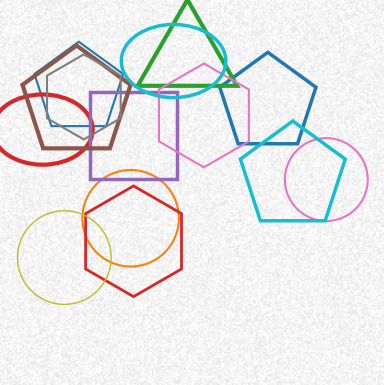[{"shape": "pentagon", "thickness": 1.5, "radius": 0.61, "center": [0.205, 0.77]}, {"shape": "pentagon", "thickness": 2.5, "radius": 0.66, "center": [0.696, 0.733]}, {"shape": "circle", "thickness": 1.5, "radius": 0.63, "center": [0.339, 0.433]}, {"shape": "triangle", "thickness": 3, "radius": 0.75, "center": [0.487, 0.852]}, {"shape": "oval", "thickness": 3, "radius": 0.65, "center": [0.11, 0.663]}, {"shape": "hexagon", "thickness": 2, "radius": 0.72, "center": [0.347, 0.373]}, {"shape": "square", "thickness": 2.5, "radius": 0.56, "center": [0.347, 0.647]}, {"shape": "pentagon", "thickness": 3, "radius": 0.74, "center": [0.199, 0.734]}, {"shape": "hexagon", "thickness": 1.5, "radius": 0.67, "center": [0.53, 0.7]}, {"shape": "circle", "thickness": 1.5, "radius": 0.54, "center": [0.848, 0.534]}, {"shape": "hexagon", "thickness": 1.5, "radius": 0.55, "center": [0.218, 0.748]}, {"shape": "circle", "thickness": 1, "radius": 0.61, "center": [0.167, 0.331]}, {"shape": "oval", "thickness": 2.5, "radius": 0.68, "center": [0.451, 0.841]}, {"shape": "pentagon", "thickness": 2.5, "radius": 0.72, "center": [0.761, 0.542]}]